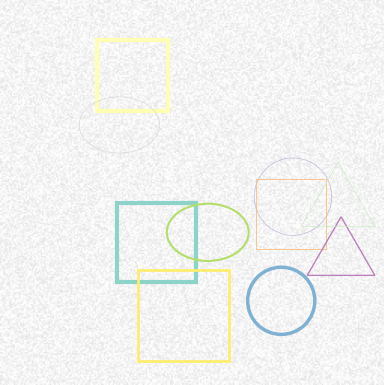[{"shape": "square", "thickness": 3, "radius": 0.51, "center": [0.407, 0.37]}, {"shape": "square", "thickness": 3, "radius": 0.46, "center": [0.344, 0.804]}, {"shape": "circle", "thickness": 0.5, "radius": 0.5, "center": [0.761, 0.489]}, {"shape": "circle", "thickness": 2.5, "radius": 0.44, "center": [0.731, 0.219]}, {"shape": "square", "thickness": 0.5, "radius": 0.45, "center": [0.756, 0.443]}, {"shape": "oval", "thickness": 1.5, "radius": 0.53, "center": [0.54, 0.397]}, {"shape": "oval", "thickness": 0.5, "radius": 0.52, "center": [0.31, 0.675]}, {"shape": "triangle", "thickness": 1, "radius": 0.51, "center": [0.886, 0.335]}, {"shape": "triangle", "thickness": 0.5, "radius": 0.55, "center": [0.878, 0.467]}, {"shape": "square", "thickness": 2, "radius": 0.59, "center": [0.477, 0.18]}]